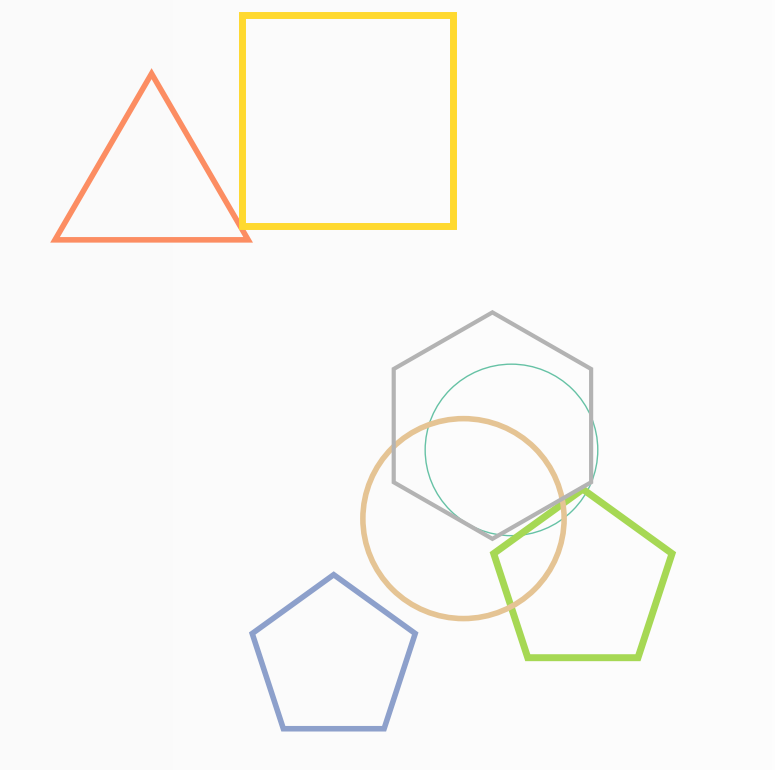[{"shape": "circle", "thickness": 0.5, "radius": 0.56, "center": [0.66, 0.416]}, {"shape": "triangle", "thickness": 2, "radius": 0.72, "center": [0.196, 0.76]}, {"shape": "pentagon", "thickness": 2, "radius": 0.55, "center": [0.431, 0.143]}, {"shape": "pentagon", "thickness": 2.5, "radius": 0.6, "center": [0.752, 0.244]}, {"shape": "square", "thickness": 2.5, "radius": 0.68, "center": [0.448, 0.844]}, {"shape": "circle", "thickness": 2, "radius": 0.65, "center": [0.598, 0.326]}, {"shape": "hexagon", "thickness": 1.5, "radius": 0.74, "center": [0.635, 0.447]}]